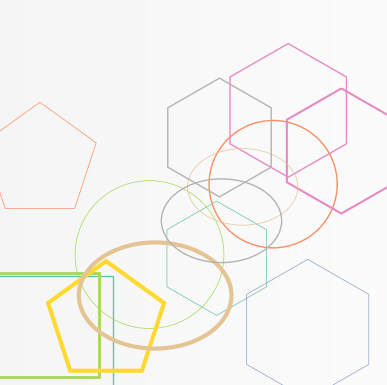[{"shape": "hexagon", "thickness": 0.5, "radius": 0.74, "center": [0.559, 0.329]}, {"shape": "square", "thickness": 1, "radius": 0.76, "center": [0.139, 0.132]}, {"shape": "circle", "thickness": 1, "radius": 0.83, "center": [0.705, 0.522]}, {"shape": "pentagon", "thickness": 0.5, "radius": 0.76, "center": [0.103, 0.582]}, {"shape": "hexagon", "thickness": 0.5, "radius": 0.91, "center": [0.794, 0.144]}, {"shape": "hexagon", "thickness": 1.5, "radius": 0.81, "center": [0.881, 0.608]}, {"shape": "hexagon", "thickness": 1, "radius": 0.87, "center": [0.744, 0.713]}, {"shape": "square", "thickness": 2, "radius": 0.67, "center": [0.12, 0.156]}, {"shape": "circle", "thickness": 0.5, "radius": 0.96, "center": [0.386, 0.339]}, {"shape": "pentagon", "thickness": 3, "radius": 0.79, "center": [0.274, 0.164]}, {"shape": "oval", "thickness": 3, "radius": 0.98, "center": [0.4, 0.233]}, {"shape": "oval", "thickness": 0.5, "radius": 0.71, "center": [0.626, 0.515]}, {"shape": "hexagon", "thickness": 1, "radius": 0.77, "center": [0.566, 0.643]}, {"shape": "oval", "thickness": 1, "radius": 0.78, "center": [0.572, 0.427]}]